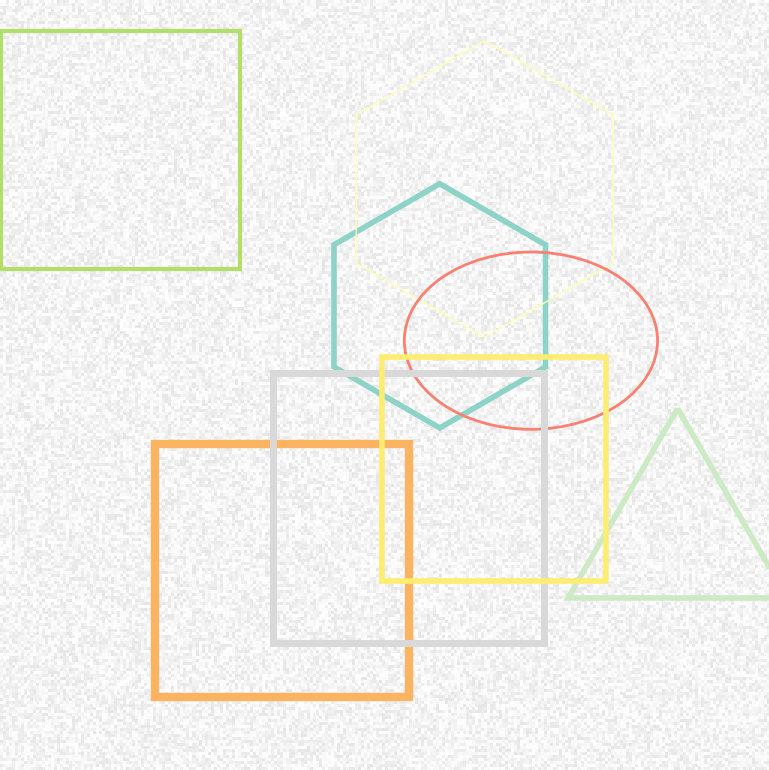[{"shape": "hexagon", "thickness": 2, "radius": 0.79, "center": [0.571, 0.603]}, {"shape": "hexagon", "thickness": 0.5, "radius": 0.96, "center": [0.629, 0.755]}, {"shape": "oval", "thickness": 1, "radius": 0.82, "center": [0.69, 0.558]}, {"shape": "square", "thickness": 3, "radius": 0.82, "center": [0.366, 0.259]}, {"shape": "square", "thickness": 1.5, "radius": 0.77, "center": [0.156, 0.805]}, {"shape": "square", "thickness": 2.5, "radius": 0.88, "center": [0.53, 0.34]}, {"shape": "triangle", "thickness": 2, "radius": 0.82, "center": [0.88, 0.305]}, {"shape": "square", "thickness": 2, "radius": 0.73, "center": [0.642, 0.391]}]